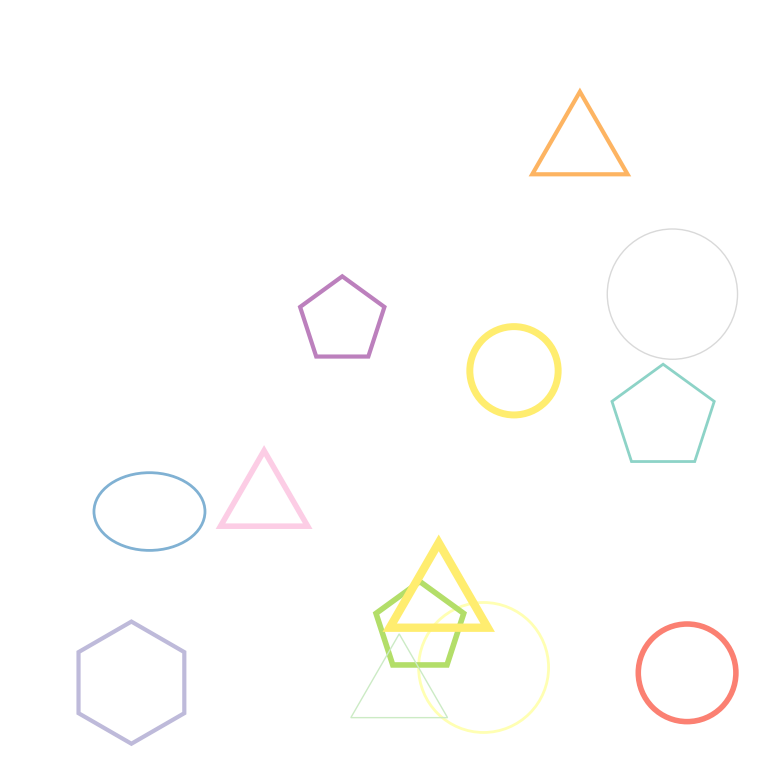[{"shape": "pentagon", "thickness": 1, "radius": 0.35, "center": [0.861, 0.457]}, {"shape": "circle", "thickness": 1, "radius": 0.42, "center": [0.628, 0.133]}, {"shape": "hexagon", "thickness": 1.5, "radius": 0.4, "center": [0.171, 0.113]}, {"shape": "circle", "thickness": 2, "radius": 0.32, "center": [0.892, 0.126]}, {"shape": "oval", "thickness": 1, "radius": 0.36, "center": [0.194, 0.336]}, {"shape": "triangle", "thickness": 1.5, "radius": 0.36, "center": [0.753, 0.809]}, {"shape": "pentagon", "thickness": 2, "radius": 0.3, "center": [0.545, 0.185]}, {"shape": "triangle", "thickness": 2, "radius": 0.33, "center": [0.343, 0.349]}, {"shape": "circle", "thickness": 0.5, "radius": 0.42, "center": [0.873, 0.618]}, {"shape": "pentagon", "thickness": 1.5, "radius": 0.29, "center": [0.445, 0.584]}, {"shape": "triangle", "thickness": 0.5, "radius": 0.36, "center": [0.518, 0.104]}, {"shape": "circle", "thickness": 2.5, "radius": 0.29, "center": [0.668, 0.518]}, {"shape": "triangle", "thickness": 3, "radius": 0.37, "center": [0.57, 0.222]}]